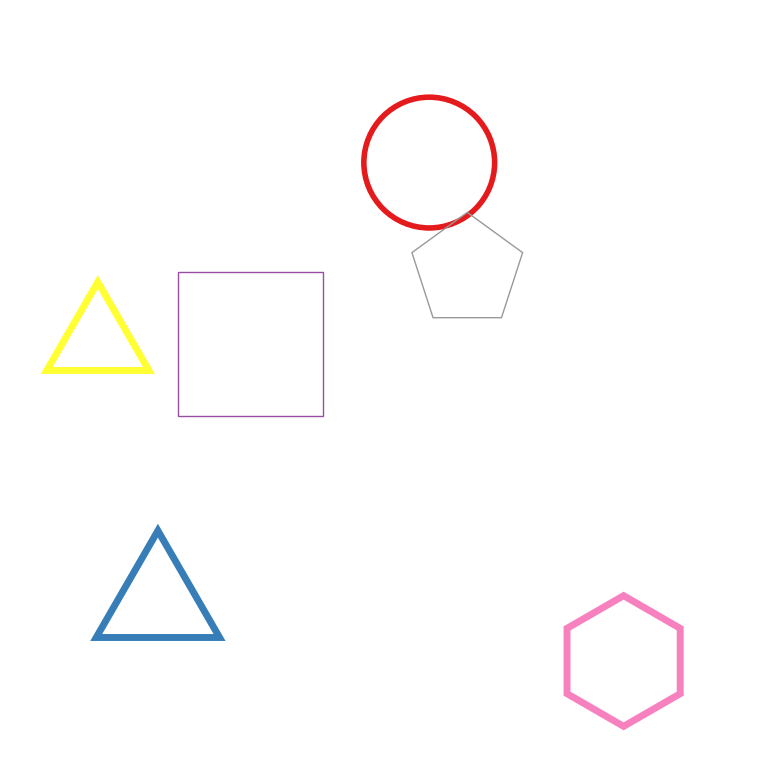[{"shape": "circle", "thickness": 2, "radius": 0.42, "center": [0.557, 0.789]}, {"shape": "triangle", "thickness": 2.5, "radius": 0.46, "center": [0.205, 0.218]}, {"shape": "square", "thickness": 0.5, "radius": 0.47, "center": [0.325, 0.553]}, {"shape": "triangle", "thickness": 2.5, "radius": 0.38, "center": [0.127, 0.557]}, {"shape": "hexagon", "thickness": 2.5, "radius": 0.42, "center": [0.81, 0.142]}, {"shape": "pentagon", "thickness": 0.5, "radius": 0.38, "center": [0.607, 0.649]}]